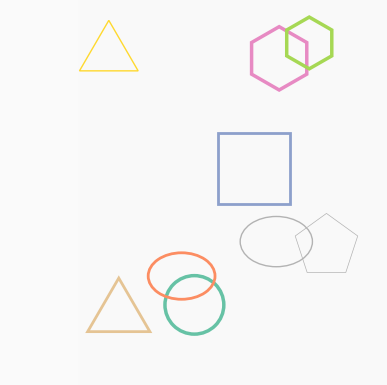[{"shape": "circle", "thickness": 2.5, "radius": 0.38, "center": [0.502, 0.208]}, {"shape": "oval", "thickness": 2, "radius": 0.43, "center": [0.469, 0.283]}, {"shape": "square", "thickness": 2, "radius": 0.46, "center": [0.656, 0.562]}, {"shape": "hexagon", "thickness": 2.5, "radius": 0.41, "center": [0.72, 0.848]}, {"shape": "hexagon", "thickness": 2.5, "radius": 0.34, "center": [0.798, 0.888]}, {"shape": "triangle", "thickness": 1, "radius": 0.44, "center": [0.281, 0.86]}, {"shape": "triangle", "thickness": 2, "radius": 0.46, "center": [0.306, 0.185]}, {"shape": "pentagon", "thickness": 0.5, "radius": 0.42, "center": [0.842, 0.361]}, {"shape": "oval", "thickness": 1, "radius": 0.47, "center": [0.713, 0.372]}]